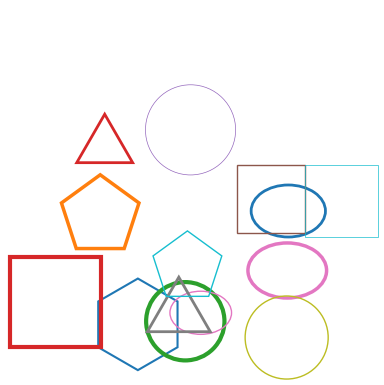[{"shape": "oval", "thickness": 2, "radius": 0.48, "center": [0.749, 0.452]}, {"shape": "hexagon", "thickness": 1.5, "radius": 0.59, "center": [0.358, 0.158]}, {"shape": "pentagon", "thickness": 2.5, "radius": 0.53, "center": [0.26, 0.44]}, {"shape": "circle", "thickness": 3, "radius": 0.51, "center": [0.481, 0.166]}, {"shape": "square", "thickness": 3, "radius": 0.59, "center": [0.144, 0.216]}, {"shape": "triangle", "thickness": 2, "radius": 0.42, "center": [0.272, 0.619]}, {"shape": "circle", "thickness": 0.5, "radius": 0.59, "center": [0.495, 0.663]}, {"shape": "square", "thickness": 1, "radius": 0.44, "center": [0.704, 0.484]}, {"shape": "oval", "thickness": 2.5, "radius": 0.51, "center": [0.746, 0.297]}, {"shape": "oval", "thickness": 1, "radius": 0.4, "center": [0.521, 0.188]}, {"shape": "triangle", "thickness": 2, "radius": 0.47, "center": [0.464, 0.186]}, {"shape": "circle", "thickness": 1, "radius": 0.54, "center": [0.745, 0.123]}, {"shape": "pentagon", "thickness": 1, "radius": 0.47, "center": [0.487, 0.306]}, {"shape": "square", "thickness": 0.5, "radius": 0.47, "center": [0.887, 0.478]}]